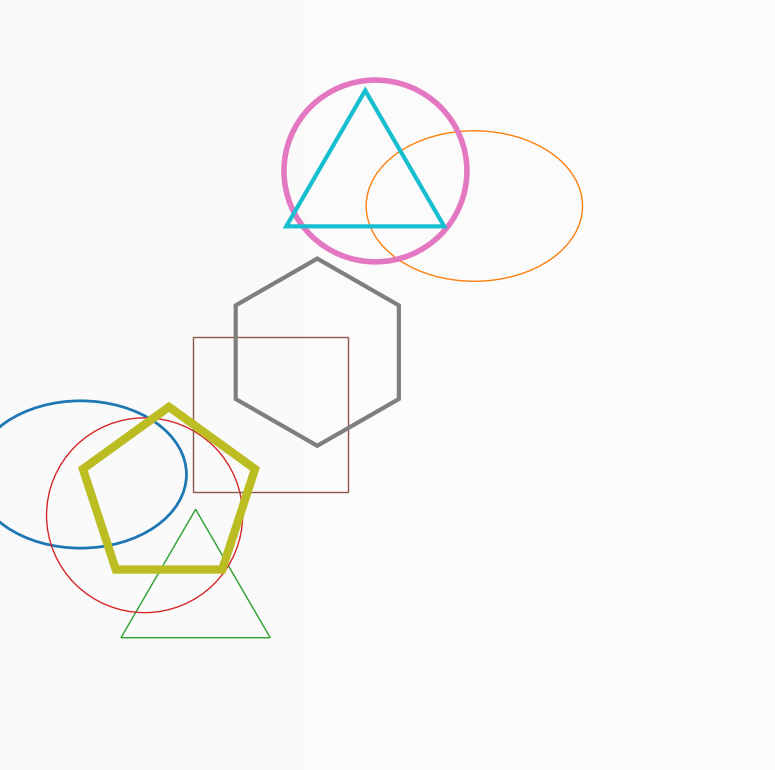[{"shape": "oval", "thickness": 1, "radius": 0.68, "center": [0.104, 0.384]}, {"shape": "oval", "thickness": 0.5, "radius": 0.7, "center": [0.612, 0.732]}, {"shape": "triangle", "thickness": 0.5, "radius": 0.56, "center": [0.252, 0.227]}, {"shape": "circle", "thickness": 0.5, "radius": 0.63, "center": [0.187, 0.331]}, {"shape": "square", "thickness": 0.5, "radius": 0.5, "center": [0.349, 0.462]}, {"shape": "circle", "thickness": 2, "radius": 0.59, "center": [0.484, 0.778]}, {"shape": "hexagon", "thickness": 1.5, "radius": 0.61, "center": [0.409, 0.543]}, {"shape": "pentagon", "thickness": 3, "radius": 0.58, "center": [0.218, 0.355]}, {"shape": "triangle", "thickness": 1.5, "radius": 0.59, "center": [0.471, 0.765]}]